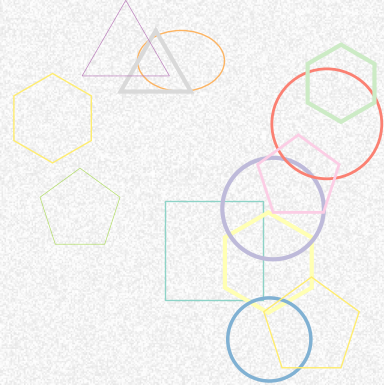[{"shape": "square", "thickness": 1, "radius": 0.64, "center": [0.556, 0.35]}, {"shape": "hexagon", "thickness": 3, "radius": 0.65, "center": [0.697, 0.318]}, {"shape": "circle", "thickness": 3, "radius": 0.66, "center": [0.709, 0.458]}, {"shape": "circle", "thickness": 2, "radius": 0.71, "center": [0.849, 0.678]}, {"shape": "circle", "thickness": 2.5, "radius": 0.54, "center": [0.7, 0.118]}, {"shape": "oval", "thickness": 1, "radius": 0.56, "center": [0.47, 0.842]}, {"shape": "pentagon", "thickness": 0.5, "radius": 0.55, "center": [0.208, 0.454]}, {"shape": "pentagon", "thickness": 2, "radius": 0.56, "center": [0.775, 0.538]}, {"shape": "triangle", "thickness": 3, "radius": 0.53, "center": [0.405, 0.815]}, {"shape": "triangle", "thickness": 0.5, "radius": 0.66, "center": [0.327, 0.868]}, {"shape": "hexagon", "thickness": 3, "radius": 0.5, "center": [0.886, 0.784]}, {"shape": "pentagon", "thickness": 1, "radius": 0.65, "center": [0.809, 0.15]}, {"shape": "hexagon", "thickness": 1, "radius": 0.58, "center": [0.137, 0.693]}]